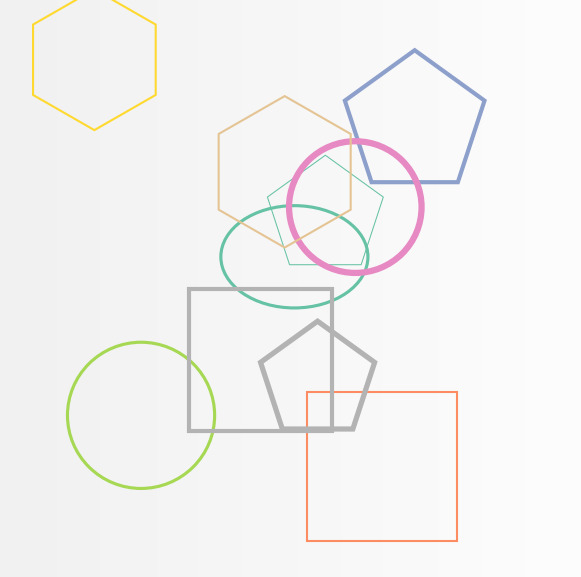[{"shape": "pentagon", "thickness": 0.5, "radius": 0.52, "center": [0.56, 0.626]}, {"shape": "oval", "thickness": 1.5, "radius": 0.63, "center": [0.506, 0.554]}, {"shape": "square", "thickness": 1, "radius": 0.64, "center": [0.658, 0.192]}, {"shape": "pentagon", "thickness": 2, "radius": 0.63, "center": [0.713, 0.786]}, {"shape": "circle", "thickness": 3, "radius": 0.57, "center": [0.611, 0.641]}, {"shape": "circle", "thickness": 1.5, "radius": 0.63, "center": [0.243, 0.28]}, {"shape": "hexagon", "thickness": 1, "radius": 0.61, "center": [0.162, 0.896]}, {"shape": "hexagon", "thickness": 1, "radius": 0.66, "center": [0.49, 0.702]}, {"shape": "pentagon", "thickness": 2.5, "radius": 0.52, "center": [0.546, 0.34]}, {"shape": "square", "thickness": 2, "radius": 0.61, "center": [0.449, 0.376]}]